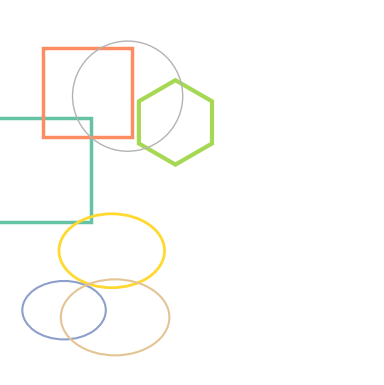[{"shape": "square", "thickness": 2.5, "radius": 0.68, "center": [0.101, 0.558]}, {"shape": "square", "thickness": 2.5, "radius": 0.58, "center": [0.228, 0.76]}, {"shape": "oval", "thickness": 1.5, "radius": 0.54, "center": [0.166, 0.194]}, {"shape": "hexagon", "thickness": 3, "radius": 0.55, "center": [0.456, 0.682]}, {"shape": "oval", "thickness": 2, "radius": 0.69, "center": [0.29, 0.349]}, {"shape": "oval", "thickness": 1.5, "radius": 0.7, "center": [0.299, 0.176]}, {"shape": "circle", "thickness": 1, "radius": 0.72, "center": [0.332, 0.75]}]